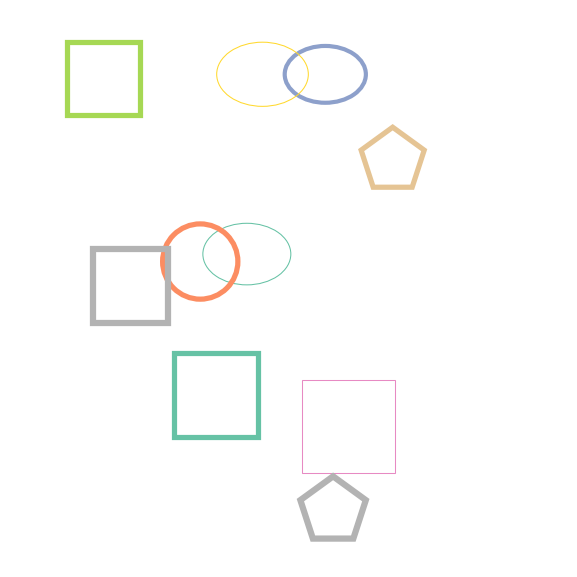[{"shape": "oval", "thickness": 0.5, "radius": 0.38, "center": [0.427, 0.559]}, {"shape": "square", "thickness": 2.5, "radius": 0.36, "center": [0.375, 0.316]}, {"shape": "circle", "thickness": 2.5, "radius": 0.33, "center": [0.347, 0.546]}, {"shape": "oval", "thickness": 2, "radius": 0.35, "center": [0.563, 0.87]}, {"shape": "square", "thickness": 0.5, "radius": 0.4, "center": [0.604, 0.26]}, {"shape": "square", "thickness": 2.5, "radius": 0.32, "center": [0.18, 0.863]}, {"shape": "oval", "thickness": 0.5, "radius": 0.4, "center": [0.455, 0.871]}, {"shape": "pentagon", "thickness": 2.5, "radius": 0.29, "center": [0.68, 0.721]}, {"shape": "square", "thickness": 3, "radius": 0.32, "center": [0.226, 0.504]}, {"shape": "pentagon", "thickness": 3, "radius": 0.3, "center": [0.577, 0.115]}]